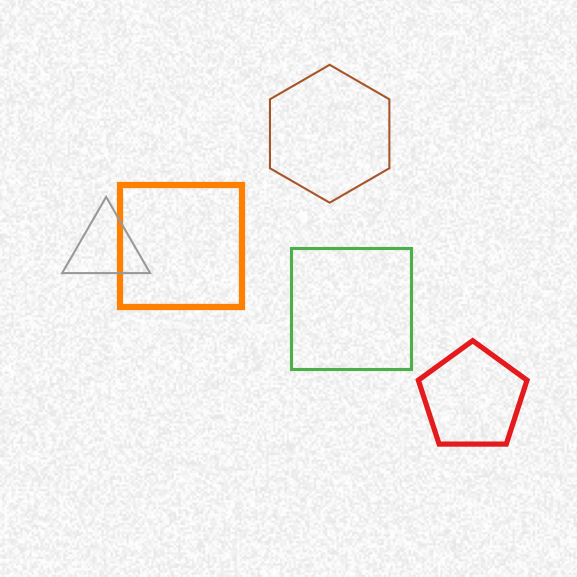[{"shape": "pentagon", "thickness": 2.5, "radius": 0.49, "center": [0.819, 0.31]}, {"shape": "square", "thickness": 1.5, "radius": 0.52, "center": [0.608, 0.465]}, {"shape": "square", "thickness": 3, "radius": 0.53, "center": [0.313, 0.573]}, {"shape": "hexagon", "thickness": 1, "radius": 0.6, "center": [0.571, 0.768]}, {"shape": "triangle", "thickness": 1, "radius": 0.44, "center": [0.184, 0.57]}]